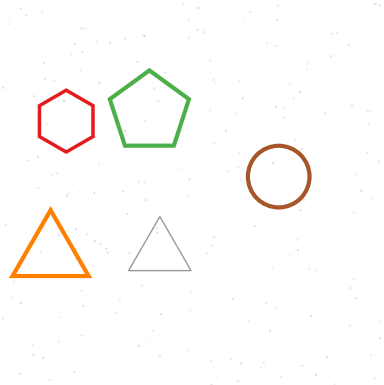[{"shape": "hexagon", "thickness": 2.5, "radius": 0.4, "center": [0.172, 0.685]}, {"shape": "pentagon", "thickness": 3, "radius": 0.54, "center": [0.388, 0.709]}, {"shape": "triangle", "thickness": 3, "radius": 0.57, "center": [0.131, 0.34]}, {"shape": "circle", "thickness": 3, "radius": 0.4, "center": [0.724, 0.541]}, {"shape": "triangle", "thickness": 1, "radius": 0.47, "center": [0.415, 0.344]}]